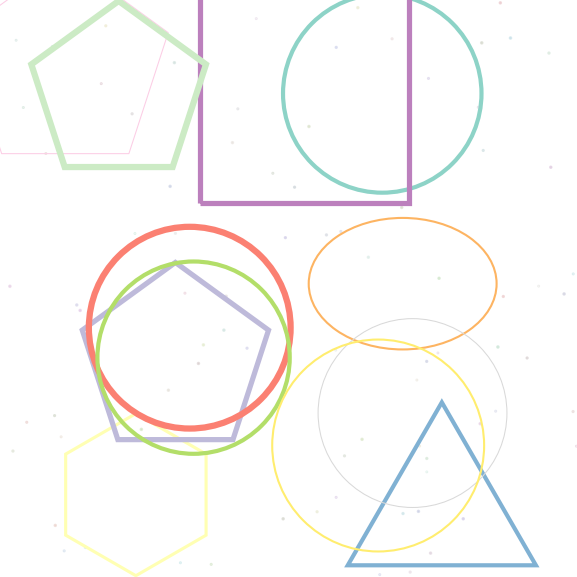[{"shape": "circle", "thickness": 2, "radius": 0.86, "center": [0.662, 0.837]}, {"shape": "hexagon", "thickness": 1.5, "radius": 0.7, "center": [0.235, 0.143]}, {"shape": "pentagon", "thickness": 2.5, "radius": 0.85, "center": [0.304, 0.375]}, {"shape": "circle", "thickness": 3, "radius": 0.87, "center": [0.329, 0.432]}, {"shape": "triangle", "thickness": 2, "radius": 0.94, "center": [0.765, 0.114]}, {"shape": "oval", "thickness": 1, "radius": 0.81, "center": [0.697, 0.508]}, {"shape": "circle", "thickness": 2, "radius": 0.83, "center": [0.335, 0.38]}, {"shape": "pentagon", "thickness": 0.5, "radius": 0.94, "center": [0.113, 0.885]}, {"shape": "circle", "thickness": 0.5, "radius": 0.82, "center": [0.714, 0.284]}, {"shape": "square", "thickness": 2.5, "radius": 0.9, "center": [0.527, 0.829]}, {"shape": "pentagon", "thickness": 3, "radius": 0.79, "center": [0.205, 0.839]}, {"shape": "circle", "thickness": 1, "radius": 0.92, "center": [0.655, 0.228]}]